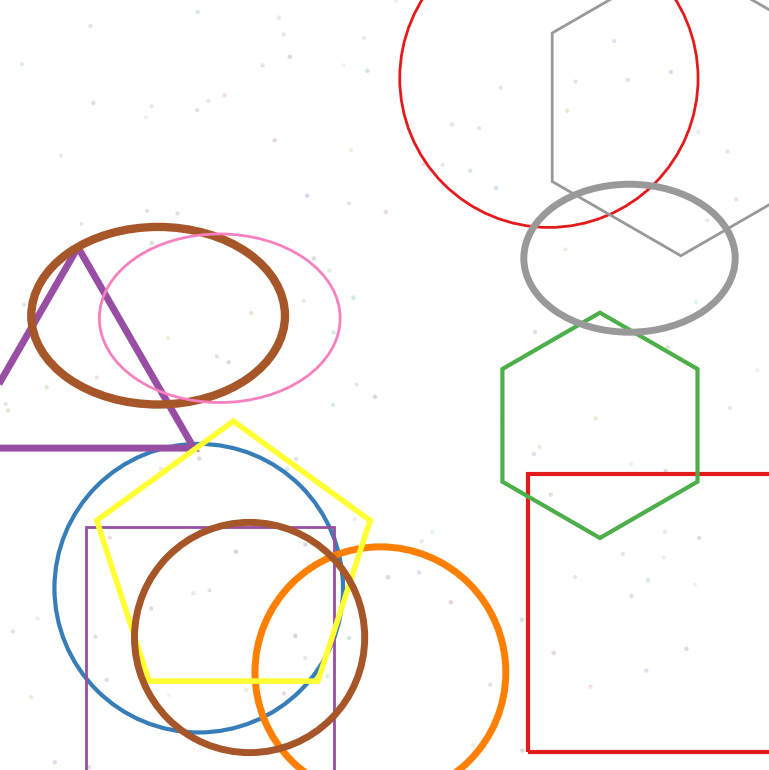[{"shape": "circle", "thickness": 1, "radius": 0.97, "center": [0.713, 0.898]}, {"shape": "square", "thickness": 1.5, "radius": 0.9, "center": [0.867, 0.204]}, {"shape": "circle", "thickness": 1.5, "radius": 0.94, "center": [0.258, 0.236]}, {"shape": "hexagon", "thickness": 1.5, "radius": 0.73, "center": [0.779, 0.448]}, {"shape": "triangle", "thickness": 2.5, "radius": 0.87, "center": [0.101, 0.505]}, {"shape": "square", "thickness": 1, "radius": 0.8, "center": [0.273, 0.154]}, {"shape": "circle", "thickness": 2.5, "radius": 0.81, "center": [0.494, 0.127]}, {"shape": "pentagon", "thickness": 2, "radius": 0.93, "center": [0.303, 0.266]}, {"shape": "circle", "thickness": 2.5, "radius": 0.75, "center": [0.324, 0.172]}, {"shape": "oval", "thickness": 3, "radius": 0.82, "center": [0.205, 0.59]}, {"shape": "oval", "thickness": 1, "radius": 0.78, "center": [0.285, 0.587]}, {"shape": "oval", "thickness": 2.5, "radius": 0.69, "center": [0.818, 0.665]}, {"shape": "hexagon", "thickness": 1, "radius": 0.96, "center": [0.884, 0.861]}]